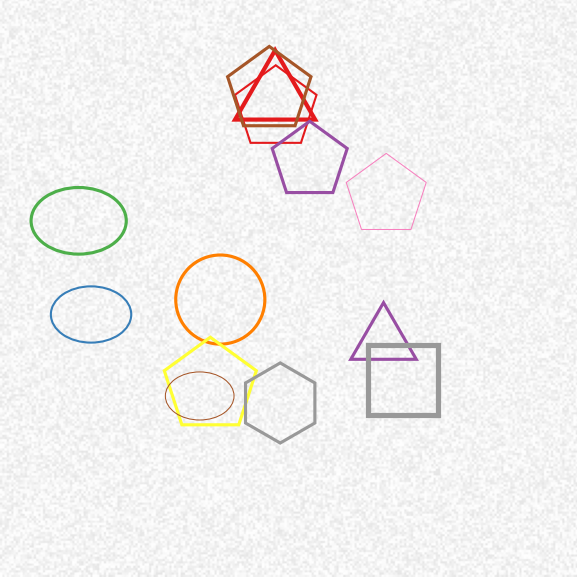[{"shape": "pentagon", "thickness": 1, "radius": 0.37, "center": [0.477, 0.812]}, {"shape": "triangle", "thickness": 2, "radius": 0.4, "center": [0.476, 0.832]}, {"shape": "oval", "thickness": 1, "radius": 0.35, "center": [0.158, 0.455]}, {"shape": "oval", "thickness": 1.5, "radius": 0.41, "center": [0.136, 0.617]}, {"shape": "triangle", "thickness": 1.5, "radius": 0.33, "center": [0.664, 0.41]}, {"shape": "pentagon", "thickness": 1.5, "radius": 0.34, "center": [0.536, 0.721]}, {"shape": "circle", "thickness": 1.5, "radius": 0.39, "center": [0.381, 0.48]}, {"shape": "pentagon", "thickness": 1.5, "radius": 0.42, "center": [0.364, 0.331]}, {"shape": "oval", "thickness": 0.5, "radius": 0.3, "center": [0.346, 0.313]}, {"shape": "pentagon", "thickness": 1.5, "radius": 0.38, "center": [0.466, 0.843]}, {"shape": "pentagon", "thickness": 0.5, "radius": 0.36, "center": [0.669, 0.661]}, {"shape": "hexagon", "thickness": 1.5, "radius": 0.35, "center": [0.485, 0.301]}, {"shape": "square", "thickness": 2.5, "radius": 0.3, "center": [0.698, 0.341]}]